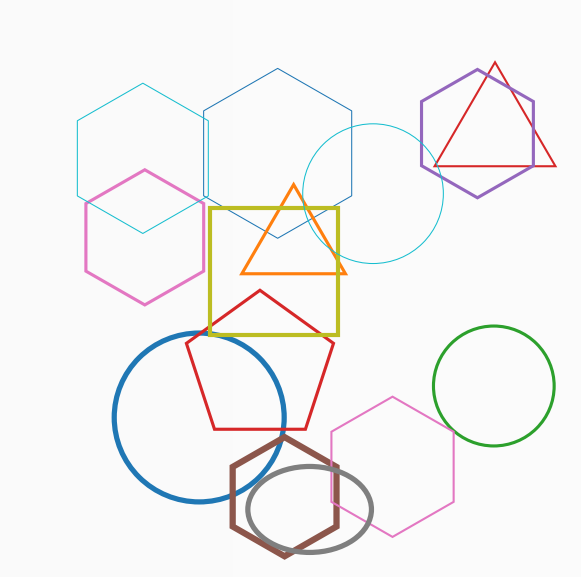[{"shape": "hexagon", "thickness": 0.5, "radius": 0.74, "center": [0.478, 0.734]}, {"shape": "circle", "thickness": 2.5, "radius": 0.73, "center": [0.343, 0.276]}, {"shape": "triangle", "thickness": 1.5, "radius": 0.51, "center": [0.505, 0.577]}, {"shape": "circle", "thickness": 1.5, "radius": 0.52, "center": [0.85, 0.331]}, {"shape": "pentagon", "thickness": 1.5, "radius": 0.67, "center": [0.447, 0.363]}, {"shape": "triangle", "thickness": 1, "radius": 0.6, "center": [0.852, 0.771]}, {"shape": "hexagon", "thickness": 1.5, "radius": 0.56, "center": [0.821, 0.768]}, {"shape": "hexagon", "thickness": 3, "radius": 0.52, "center": [0.49, 0.139]}, {"shape": "hexagon", "thickness": 1.5, "radius": 0.58, "center": [0.249, 0.588]}, {"shape": "hexagon", "thickness": 1, "radius": 0.61, "center": [0.675, 0.191]}, {"shape": "oval", "thickness": 2.5, "radius": 0.53, "center": [0.533, 0.117]}, {"shape": "square", "thickness": 2, "radius": 0.55, "center": [0.471, 0.529]}, {"shape": "hexagon", "thickness": 0.5, "radius": 0.65, "center": [0.246, 0.725]}, {"shape": "circle", "thickness": 0.5, "radius": 0.6, "center": [0.642, 0.664]}]